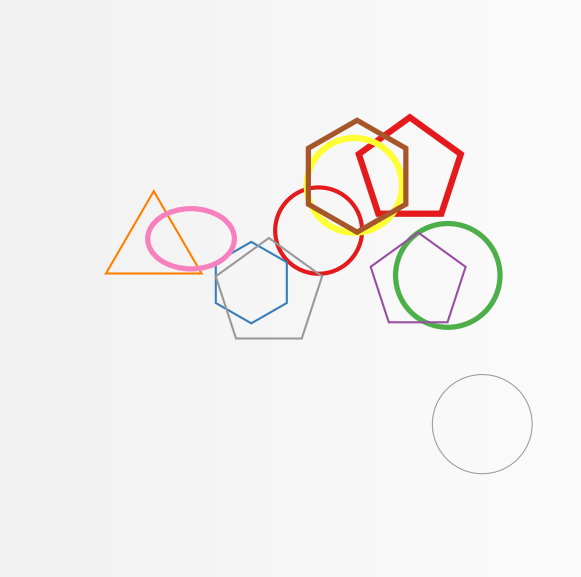[{"shape": "circle", "thickness": 2, "radius": 0.37, "center": [0.548, 0.6]}, {"shape": "pentagon", "thickness": 3, "radius": 0.46, "center": [0.705, 0.704]}, {"shape": "hexagon", "thickness": 1, "radius": 0.35, "center": [0.432, 0.51]}, {"shape": "circle", "thickness": 2.5, "radius": 0.45, "center": [0.77, 0.522]}, {"shape": "pentagon", "thickness": 1, "radius": 0.43, "center": [0.719, 0.511]}, {"shape": "triangle", "thickness": 1, "radius": 0.48, "center": [0.265, 0.573]}, {"shape": "circle", "thickness": 3, "radius": 0.41, "center": [0.61, 0.678]}, {"shape": "hexagon", "thickness": 2.5, "radius": 0.48, "center": [0.614, 0.694]}, {"shape": "oval", "thickness": 2.5, "radius": 0.37, "center": [0.329, 0.586]}, {"shape": "pentagon", "thickness": 1, "radius": 0.48, "center": [0.463, 0.491]}, {"shape": "circle", "thickness": 0.5, "radius": 0.43, "center": [0.83, 0.265]}]